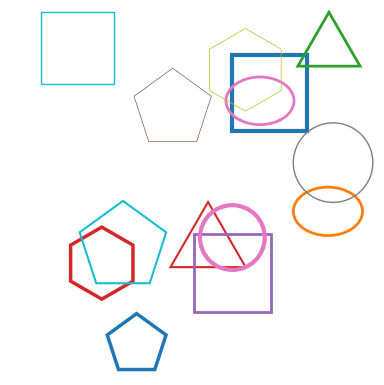[{"shape": "square", "thickness": 3, "radius": 0.49, "center": [0.701, 0.758]}, {"shape": "pentagon", "thickness": 2.5, "radius": 0.4, "center": [0.355, 0.105]}, {"shape": "oval", "thickness": 2, "radius": 0.45, "center": [0.852, 0.451]}, {"shape": "triangle", "thickness": 2, "radius": 0.47, "center": [0.854, 0.875]}, {"shape": "triangle", "thickness": 1.5, "radius": 0.56, "center": [0.54, 0.362]}, {"shape": "hexagon", "thickness": 2.5, "radius": 0.47, "center": [0.264, 0.317]}, {"shape": "square", "thickness": 2, "radius": 0.5, "center": [0.604, 0.29]}, {"shape": "pentagon", "thickness": 0.5, "radius": 0.53, "center": [0.449, 0.717]}, {"shape": "oval", "thickness": 2, "radius": 0.44, "center": [0.675, 0.738]}, {"shape": "circle", "thickness": 3, "radius": 0.42, "center": [0.604, 0.383]}, {"shape": "circle", "thickness": 1, "radius": 0.52, "center": [0.865, 0.578]}, {"shape": "hexagon", "thickness": 0.5, "radius": 0.54, "center": [0.637, 0.819]}, {"shape": "square", "thickness": 1, "radius": 0.47, "center": [0.201, 0.876]}, {"shape": "pentagon", "thickness": 1.5, "radius": 0.59, "center": [0.319, 0.36]}]